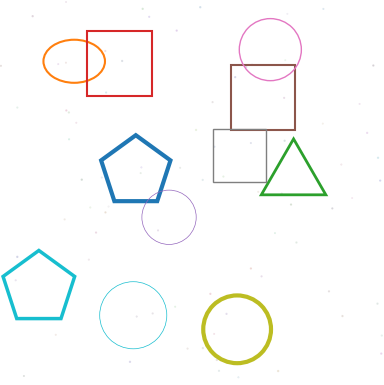[{"shape": "pentagon", "thickness": 3, "radius": 0.47, "center": [0.353, 0.554]}, {"shape": "oval", "thickness": 1.5, "radius": 0.4, "center": [0.193, 0.841]}, {"shape": "triangle", "thickness": 2, "radius": 0.48, "center": [0.763, 0.542]}, {"shape": "square", "thickness": 1.5, "radius": 0.42, "center": [0.311, 0.835]}, {"shape": "circle", "thickness": 0.5, "radius": 0.35, "center": [0.439, 0.436]}, {"shape": "square", "thickness": 1.5, "radius": 0.42, "center": [0.683, 0.747]}, {"shape": "circle", "thickness": 1, "radius": 0.4, "center": [0.702, 0.871]}, {"shape": "square", "thickness": 1, "radius": 0.34, "center": [0.622, 0.596]}, {"shape": "circle", "thickness": 3, "radius": 0.44, "center": [0.616, 0.145]}, {"shape": "pentagon", "thickness": 2.5, "radius": 0.49, "center": [0.101, 0.252]}, {"shape": "circle", "thickness": 0.5, "radius": 0.44, "center": [0.346, 0.181]}]